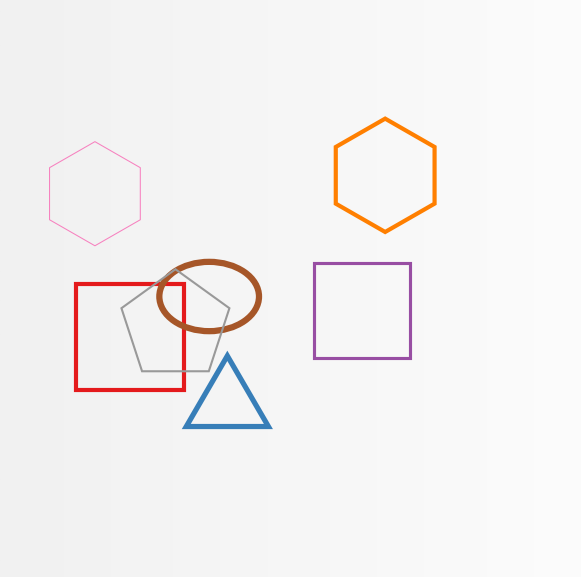[{"shape": "square", "thickness": 2, "radius": 0.46, "center": [0.224, 0.416]}, {"shape": "triangle", "thickness": 2.5, "radius": 0.41, "center": [0.391, 0.301]}, {"shape": "square", "thickness": 1.5, "radius": 0.42, "center": [0.622, 0.461]}, {"shape": "hexagon", "thickness": 2, "radius": 0.49, "center": [0.663, 0.696]}, {"shape": "oval", "thickness": 3, "radius": 0.43, "center": [0.36, 0.486]}, {"shape": "hexagon", "thickness": 0.5, "radius": 0.45, "center": [0.163, 0.664]}, {"shape": "pentagon", "thickness": 1, "radius": 0.49, "center": [0.302, 0.435]}]